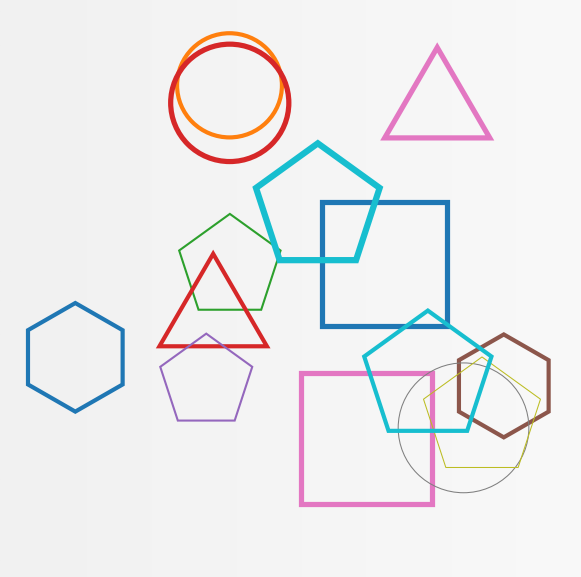[{"shape": "hexagon", "thickness": 2, "radius": 0.47, "center": [0.13, 0.38]}, {"shape": "square", "thickness": 2.5, "radius": 0.54, "center": [0.662, 0.542]}, {"shape": "circle", "thickness": 2, "radius": 0.45, "center": [0.395, 0.851]}, {"shape": "pentagon", "thickness": 1, "radius": 0.46, "center": [0.395, 0.537]}, {"shape": "circle", "thickness": 2.5, "radius": 0.51, "center": [0.395, 0.821]}, {"shape": "triangle", "thickness": 2, "radius": 0.53, "center": [0.367, 0.453]}, {"shape": "pentagon", "thickness": 1, "radius": 0.42, "center": [0.355, 0.338]}, {"shape": "hexagon", "thickness": 2, "radius": 0.45, "center": [0.867, 0.331]}, {"shape": "square", "thickness": 2.5, "radius": 0.57, "center": [0.63, 0.24]}, {"shape": "triangle", "thickness": 2.5, "radius": 0.52, "center": [0.752, 0.813]}, {"shape": "circle", "thickness": 0.5, "radius": 0.56, "center": [0.797, 0.258]}, {"shape": "pentagon", "thickness": 0.5, "radius": 0.53, "center": [0.829, 0.275]}, {"shape": "pentagon", "thickness": 3, "radius": 0.56, "center": [0.547, 0.639]}, {"shape": "pentagon", "thickness": 2, "radius": 0.58, "center": [0.736, 0.346]}]